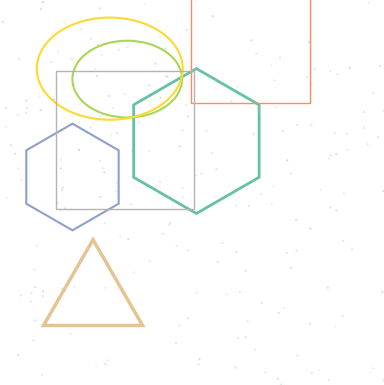[{"shape": "hexagon", "thickness": 2, "radius": 0.94, "center": [0.51, 0.634]}, {"shape": "square", "thickness": 1, "radius": 0.77, "center": [0.651, 0.886]}, {"shape": "hexagon", "thickness": 1.5, "radius": 0.69, "center": [0.188, 0.54]}, {"shape": "oval", "thickness": 1.5, "radius": 0.71, "center": [0.331, 0.795]}, {"shape": "oval", "thickness": 1.5, "radius": 0.95, "center": [0.285, 0.822]}, {"shape": "triangle", "thickness": 2.5, "radius": 0.74, "center": [0.242, 0.229]}, {"shape": "square", "thickness": 1, "radius": 0.9, "center": [0.326, 0.635]}]